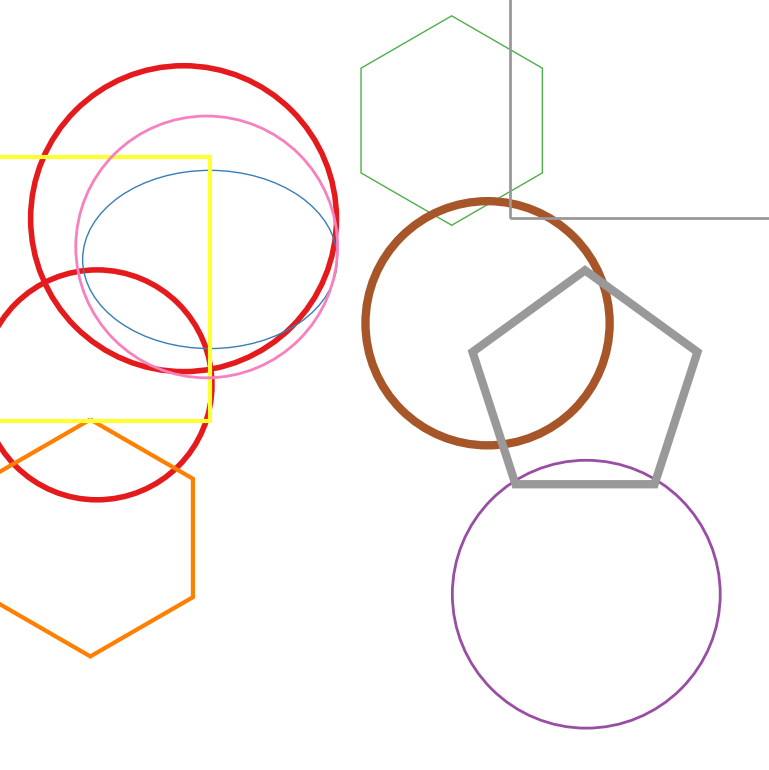[{"shape": "circle", "thickness": 2, "radius": 0.75, "center": [0.126, 0.5]}, {"shape": "circle", "thickness": 2, "radius": 0.99, "center": [0.238, 0.716]}, {"shape": "oval", "thickness": 0.5, "radius": 0.83, "center": [0.273, 0.663]}, {"shape": "hexagon", "thickness": 0.5, "radius": 0.68, "center": [0.587, 0.843]}, {"shape": "circle", "thickness": 1, "radius": 0.87, "center": [0.761, 0.228]}, {"shape": "hexagon", "thickness": 1.5, "radius": 0.77, "center": [0.117, 0.301]}, {"shape": "square", "thickness": 1.5, "radius": 0.86, "center": [0.101, 0.625]}, {"shape": "circle", "thickness": 3, "radius": 0.79, "center": [0.633, 0.58]}, {"shape": "circle", "thickness": 1, "radius": 0.85, "center": [0.268, 0.679]}, {"shape": "pentagon", "thickness": 3, "radius": 0.77, "center": [0.76, 0.495]}, {"shape": "square", "thickness": 1, "radius": 0.92, "center": [0.846, 0.9]}]